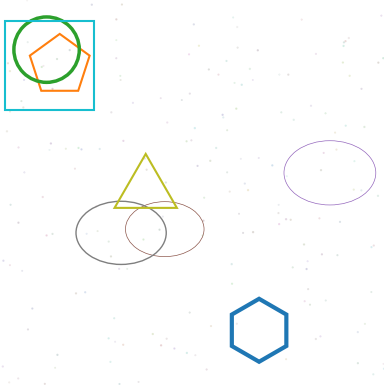[{"shape": "hexagon", "thickness": 3, "radius": 0.41, "center": [0.673, 0.142]}, {"shape": "pentagon", "thickness": 1.5, "radius": 0.41, "center": [0.155, 0.83]}, {"shape": "circle", "thickness": 2.5, "radius": 0.42, "center": [0.121, 0.871]}, {"shape": "oval", "thickness": 0.5, "radius": 0.6, "center": [0.857, 0.551]}, {"shape": "oval", "thickness": 0.5, "radius": 0.51, "center": [0.428, 0.405]}, {"shape": "oval", "thickness": 1, "radius": 0.59, "center": [0.315, 0.395]}, {"shape": "triangle", "thickness": 1.5, "radius": 0.47, "center": [0.378, 0.507]}, {"shape": "square", "thickness": 1.5, "radius": 0.58, "center": [0.128, 0.83]}]